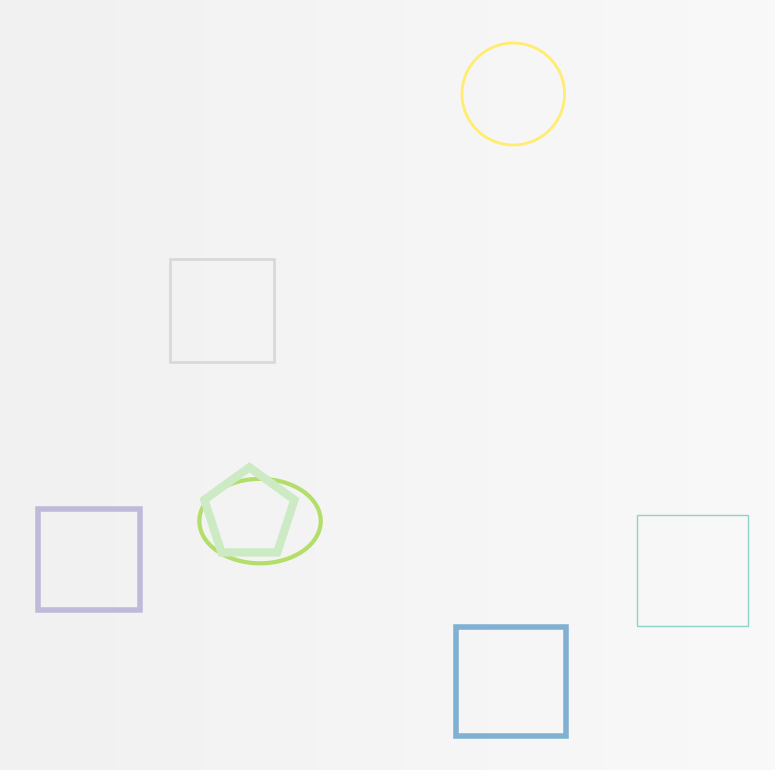[{"shape": "square", "thickness": 0.5, "radius": 0.36, "center": [0.894, 0.259]}, {"shape": "square", "thickness": 2, "radius": 0.33, "center": [0.115, 0.273]}, {"shape": "square", "thickness": 2, "radius": 0.35, "center": [0.66, 0.115]}, {"shape": "oval", "thickness": 1.5, "radius": 0.39, "center": [0.336, 0.323]}, {"shape": "square", "thickness": 1, "radius": 0.33, "center": [0.287, 0.597]}, {"shape": "pentagon", "thickness": 3, "radius": 0.31, "center": [0.322, 0.332]}, {"shape": "circle", "thickness": 1, "radius": 0.33, "center": [0.662, 0.878]}]